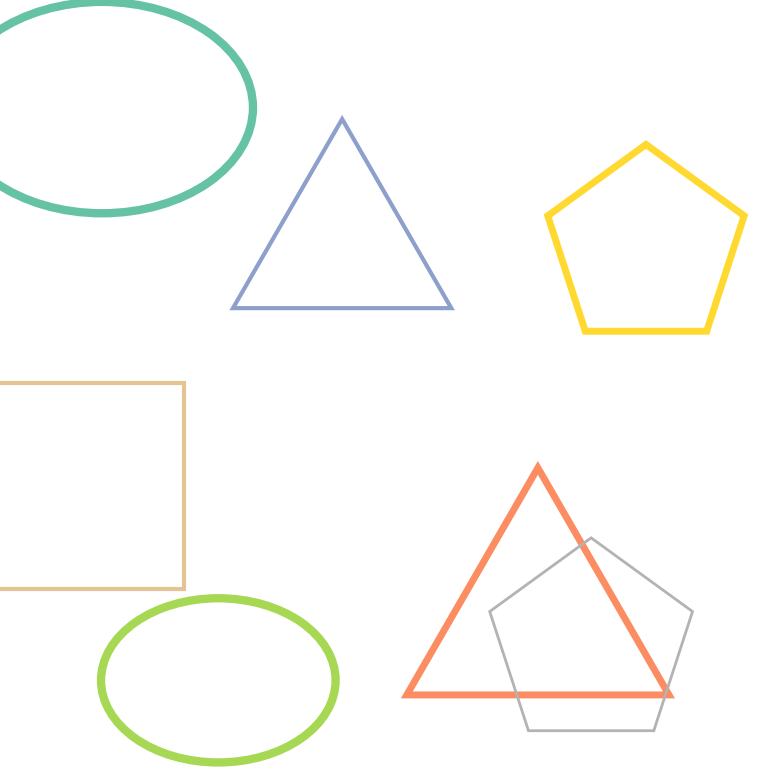[{"shape": "oval", "thickness": 3, "radius": 0.98, "center": [0.132, 0.86]}, {"shape": "triangle", "thickness": 2.5, "radius": 0.98, "center": [0.699, 0.196]}, {"shape": "triangle", "thickness": 1.5, "radius": 0.82, "center": [0.444, 0.682]}, {"shape": "oval", "thickness": 3, "radius": 0.76, "center": [0.284, 0.116]}, {"shape": "pentagon", "thickness": 2.5, "radius": 0.67, "center": [0.839, 0.678]}, {"shape": "square", "thickness": 1.5, "radius": 0.67, "center": [0.105, 0.369]}, {"shape": "pentagon", "thickness": 1, "radius": 0.69, "center": [0.768, 0.163]}]